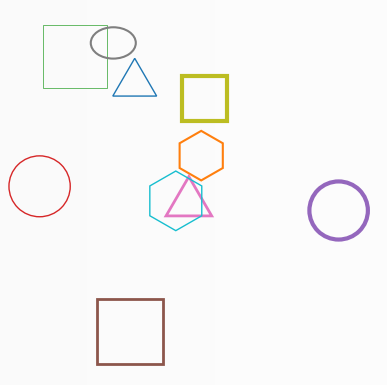[{"shape": "triangle", "thickness": 1, "radius": 0.33, "center": [0.348, 0.783]}, {"shape": "hexagon", "thickness": 1.5, "radius": 0.32, "center": [0.519, 0.596]}, {"shape": "square", "thickness": 0.5, "radius": 0.41, "center": [0.194, 0.853]}, {"shape": "circle", "thickness": 1, "radius": 0.4, "center": [0.102, 0.516]}, {"shape": "circle", "thickness": 3, "radius": 0.38, "center": [0.874, 0.453]}, {"shape": "square", "thickness": 2, "radius": 0.43, "center": [0.335, 0.138]}, {"shape": "triangle", "thickness": 2, "radius": 0.34, "center": [0.487, 0.473]}, {"shape": "oval", "thickness": 1.5, "radius": 0.29, "center": [0.292, 0.888]}, {"shape": "square", "thickness": 3, "radius": 0.29, "center": [0.527, 0.745]}, {"shape": "hexagon", "thickness": 1, "radius": 0.39, "center": [0.454, 0.478]}]